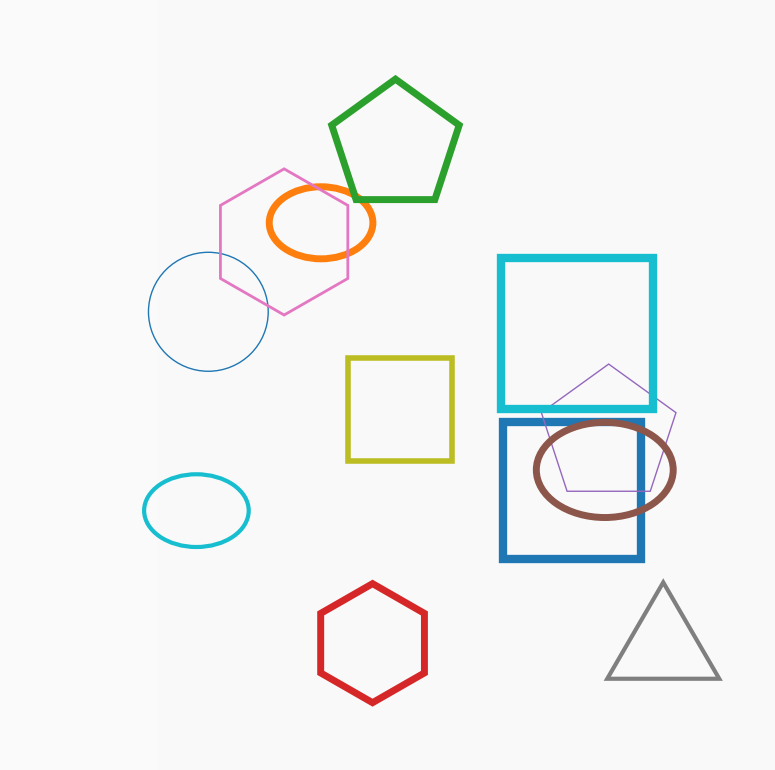[{"shape": "circle", "thickness": 0.5, "radius": 0.39, "center": [0.269, 0.595]}, {"shape": "square", "thickness": 3, "radius": 0.44, "center": [0.738, 0.363]}, {"shape": "oval", "thickness": 2.5, "radius": 0.33, "center": [0.414, 0.711]}, {"shape": "pentagon", "thickness": 2.5, "radius": 0.43, "center": [0.51, 0.811]}, {"shape": "hexagon", "thickness": 2.5, "radius": 0.39, "center": [0.481, 0.165]}, {"shape": "pentagon", "thickness": 0.5, "radius": 0.46, "center": [0.785, 0.436]}, {"shape": "oval", "thickness": 2.5, "radius": 0.44, "center": [0.78, 0.39]}, {"shape": "hexagon", "thickness": 1, "radius": 0.47, "center": [0.367, 0.686]}, {"shape": "triangle", "thickness": 1.5, "radius": 0.42, "center": [0.856, 0.16]}, {"shape": "square", "thickness": 2, "radius": 0.33, "center": [0.516, 0.469]}, {"shape": "oval", "thickness": 1.5, "radius": 0.34, "center": [0.253, 0.337]}, {"shape": "square", "thickness": 3, "radius": 0.49, "center": [0.745, 0.567]}]